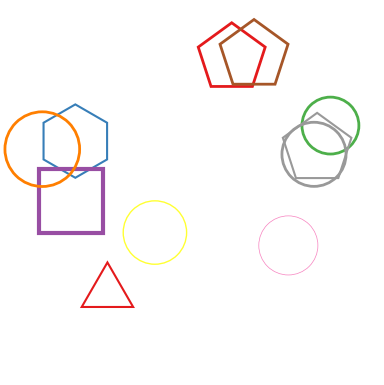[{"shape": "triangle", "thickness": 1.5, "radius": 0.39, "center": [0.279, 0.241]}, {"shape": "pentagon", "thickness": 2, "radius": 0.46, "center": [0.602, 0.849]}, {"shape": "hexagon", "thickness": 1.5, "radius": 0.48, "center": [0.196, 0.634]}, {"shape": "circle", "thickness": 2, "radius": 0.37, "center": [0.858, 0.674]}, {"shape": "square", "thickness": 3, "radius": 0.41, "center": [0.184, 0.478]}, {"shape": "circle", "thickness": 2, "radius": 0.49, "center": [0.11, 0.613]}, {"shape": "circle", "thickness": 1, "radius": 0.41, "center": [0.402, 0.396]}, {"shape": "pentagon", "thickness": 2, "radius": 0.46, "center": [0.66, 0.856]}, {"shape": "circle", "thickness": 0.5, "radius": 0.38, "center": [0.749, 0.363]}, {"shape": "circle", "thickness": 2, "radius": 0.42, "center": [0.816, 0.599]}, {"shape": "pentagon", "thickness": 1.5, "radius": 0.47, "center": [0.824, 0.613]}]